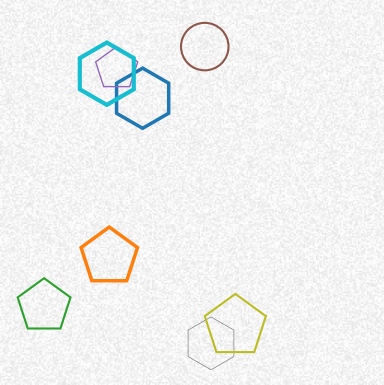[{"shape": "hexagon", "thickness": 2.5, "radius": 0.39, "center": [0.37, 0.745]}, {"shape": "pentagon", "thickness": 2.5, "radius": 0.39, "center": [0.284, 0.333]}, {"shape": "pentagon", "thickness": 1.5, "radius": 0.36, "center": [0.115, 0.205]}, {"shape": "pentagon", "thickness": 1, "radius": 0.29, "center": [0.303, 0.821]}, {"shape": "circle", "thickness": 1.5, "radius": 0.31, "center": [0.532, 0.879]}, {"shape": "hexagon", "thickness": 0.5, "radius": 0.34, "center": [0.548, 0.108]}, {"shape": "pentagon", "thickness": 1.5, "radius": 0.42, "center": [0.611, 0.153]}, {"shape": "hexagon", "thickness": 3, "radius": 0.4, "center": [0.277, 0.809]}]